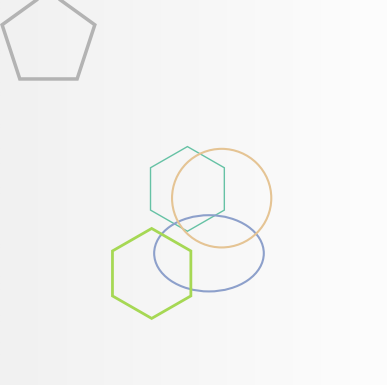[{"shape": "hexagon", "thickness": 1, "radius": 0.55, "center": [0.484, 0.509]}, {"shape": "oval", "thickness": 1.5, "radius": 0.71, "center": [0.539, 0.342]}, {"shape": "hexagon", "thickness": 2, "radius": 0.58, "center": [0.391, 0.29]}, {"shape": "circle", "thickness": 1.5, "radius": 0.64, "center": [0.572, 0.485]}, {"shape": "pentagon", "thickness": 2.5, "radius": 0.63, "center": [0.125, 0.897]}]